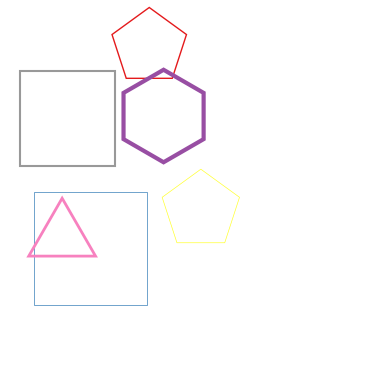[{"shape": "pentagon", "thickness": 1, "radius": 0.51, "center": [0.388, 0.879]}, {"shape": "square", "thickness": 0.5, "radius": 0.74, "center": [0.236, 0.355]}, {"shape": "hexagon", "thickness": 3, "radius": 0.6, "center": [0.425, 0.699]}, {"shape": "pentagon", "thickness": 0.5, "radius": 0.53, "center": [0.522, 0.455]}, {"shape": "triangle", "thickness": 2, "radius": 0.5, "center": [0.161, 0.385]}, {"shape": "square", "thickness": 1.5, "radius": 0.62, "center": [0.175, 0.692]}]